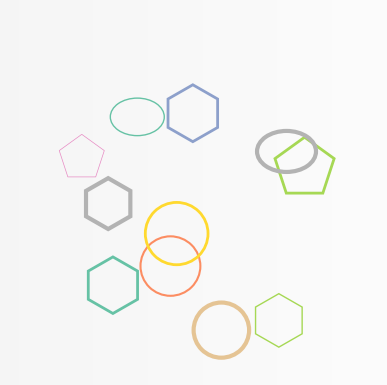[{"shape": "hexagon", "thickness": 2, "radius": 0.37, "center": [0.291, 0.259]}, {"shape": "oval", "thickness": 1, "radius": 0.35, "center": [0.354, 0.696]}, {"shape": "circle", "thickness": 1.5, "radius": 0.39, "center": [0.44, 0.309]}, {"shape": "hexagon", "thickness": 2, "radius": 0.37, "center": [0.498, 0.706]}, {"shape": "pentagon", "thickness": 0.5, "radius": 0.31, "center": [0.211, 0.59]}, {"shape": "hexagon", "thickness": 1, "radius": 0.35, "center": [0.72, 0.168]}, {"shape": "pentagon", "thickness": 2, "radius": 0.4, "center": [0.786, 0.563]}, {"shape": "circle", "thickness": 2, "radius": 0.4, "center": [0.456, 0.393]}, {"shape": "circle", "thickness": 3, "radius": 0.36, "center": [0.571, 0.143]}, {"shape": "hexagon", "thickness": 3, "radius": 0.33, "center": [0.279, 0.471]}, {"shape": "oval", "thickness": 3, "radius": 0.38, "center": [0.739, 0.607]}]